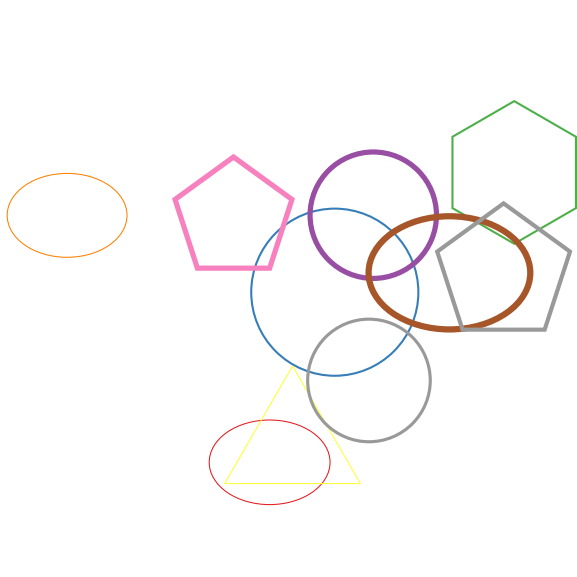[{"shape": "oval", "thickness": 0.5, "radius": 0.52, "center": [0.467, 0.199]}, {"shape": "circle", "thickness": 1, "radius": 0.72, "center": [0.58, 0.493]}, {"shape": "hexagon", "thickness": 1, "radius": 0.62, "center": [0.89, 0.701]}, {"shape": "circle", "thickness": 2.5, "radius": 0.55, "center": [0.646, 0.626]}, {"shape": "oval", "thickness": 0.5, "radius": 0.52, "center": [0.116, 0.626]}, {"shape": "triangle", "thickness": 0.5, "radius": 0.68, "center": [0.507, 0.23]}, {"shape": "oval", "thickness": 3, "radius": 0.7, "center": [0.778, 0.527]}, {"shape": "pentagon", "thickness": 2.5, "radius": 0.53, "center": [0.404, 0.621]}, {"shape": "circle", "thickness": 1.5, "radius": 0.53, "center": [0.639, 0.34]}, {"shape": "pentagon", "thickness": 2, "radius": 0.6, "center": [0.872, 0.526]}]